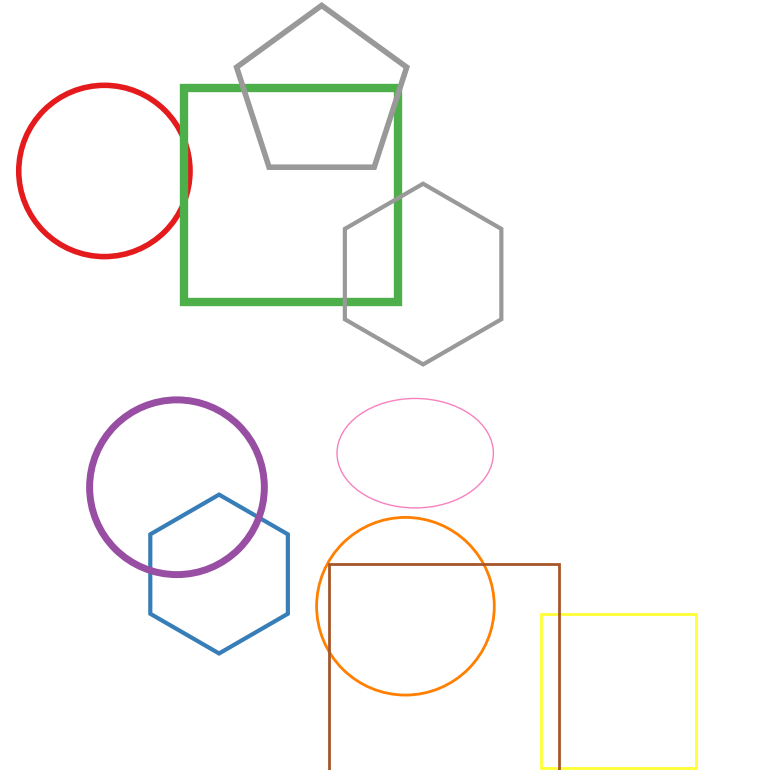[{"shape": "circle", "thickness": 2, "radius": 0.56, "center": [0.136, 0.778]}, {"shape": "hexagon", "thickness": 1.5, "radius": 0.52, "center": [0.285, 0.254]}, {"shape": "square", "thickness": 3, "radius": 0.7, "center": [0.378, 0.747]}, {"shape": "circle", "thickness": 2.5, "radius": 0.57, "center": [0.23, 0.367]}, {"shape": "circle", "thickness": 1, "radius": 0.58, "center": [0.527, 0.213]}, {"shape": "square", "thickness": 1, "radius": 0.5, "center": [0.803, 0.103]}, {"shape": "square", "thickness": 1, "radius": 0.75, "center": [0.577, 0.118]}, {"shape": "oval", "thickness": 0.5, "radius": 0.51, "center": [0.539, 0.411]}, {"shape": "pentagon", "thickness": 2, "radius": 0.58, "center": [0.418, 0.877]}, {"shape": "hexagon", "thickness": 1.5, "radius": 0.59, "center": [0.549, 0.644]}]